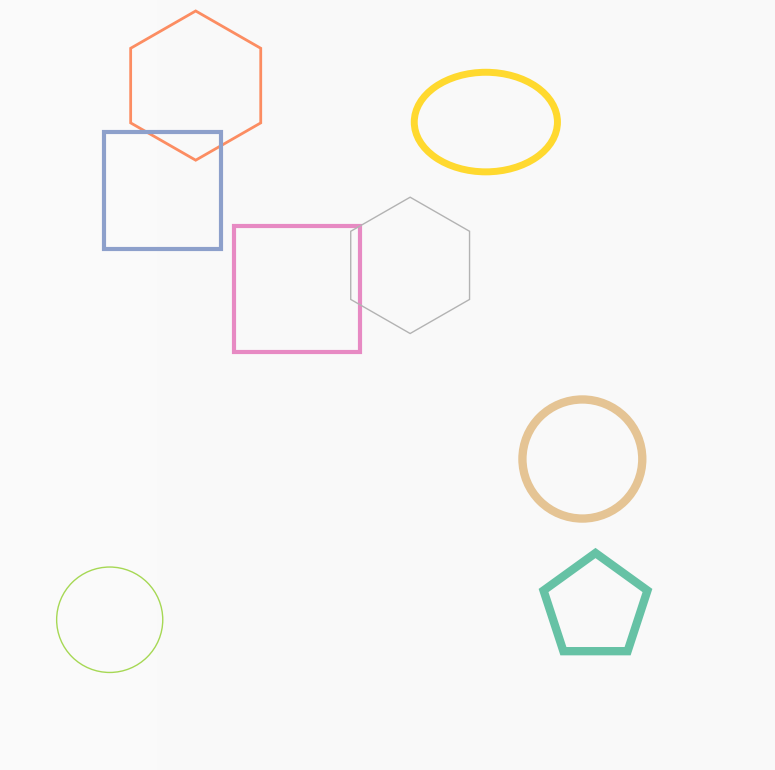[{"shape": "pentagon", "thickness": 3, "radius": 0.35, "center": [0.768, 0.211]}, {"shape": "hexagon", "thickness": 1, "radius": 0.48, "center": [0.253, 0.889]}, {"shape": "square", "thickness": 1.5, "radius": 0.38, "center": [0.21, 0.752]}, {"shape": "square", "thickness": 1.5, "radius": 0.41, "center": [0.383, 0.625]}, {"shape": "circle", "thickness": 0.5, "radius": 0.34, "center": [0.142, 0.195]}, {"shape": "oval", "thickness": 2.5, "radius": 0.46, "center": [0.627, 0.841]}, {"shape": "circle", "thickness": 3, "radius": 0.39, "center": [0.751, 0.404]}, {"shape": "hexagon", "thickness": 0.5, "radius": 0.44, "center": [0.529, 0.655]}]